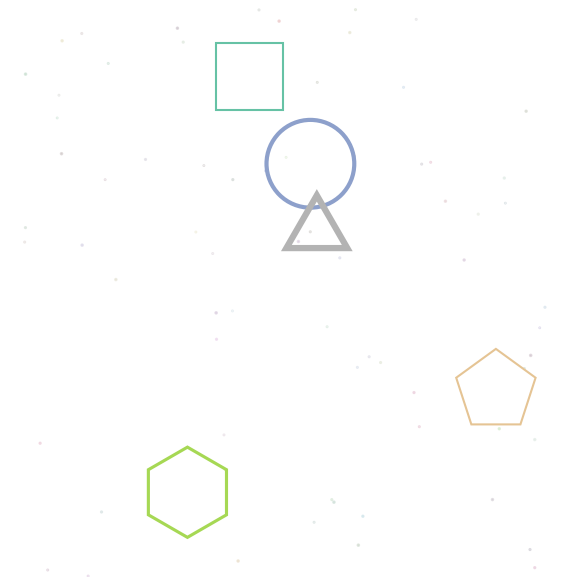[{"shape": "square", "thickness": 1, "radius": 0.29, "center": [0.432, 0.867]}, {"shape": "circle", "thickness": 2, "radius": 0.38, "center": [0.537, 0.716]}, {"shape": "hexagon", "thickness": 1.5, "radius": 0.39, "center": [0.325, 0.147]}, {"shape": "pentagon", "thickness": 1, "radius": 0.36, "center": [0.859, 0.323]}, {"shape": "triangle", "thickness": 3, "radius": 0.3, "center": [0.549, 0.6]}]